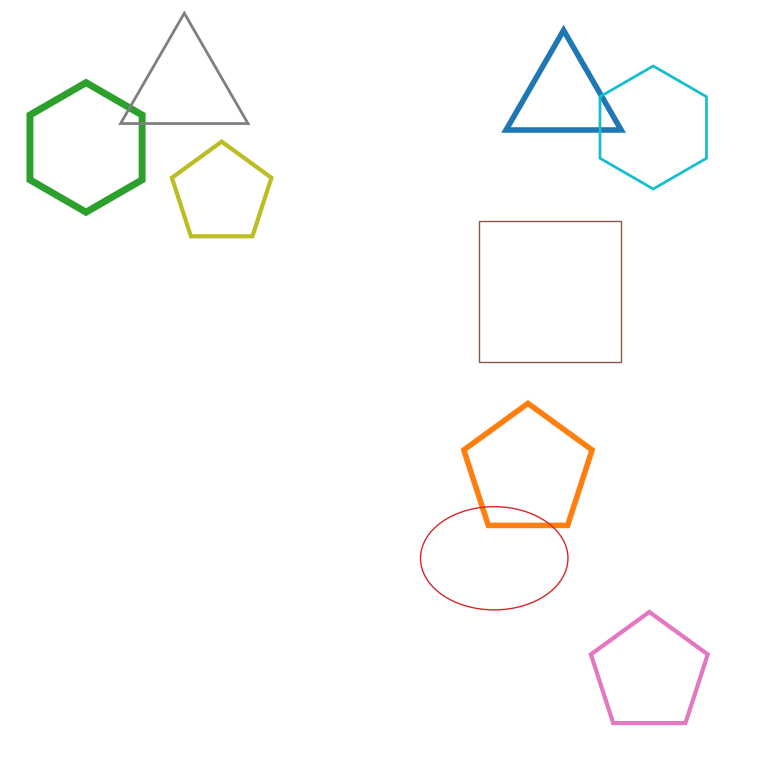[{"shape": "triangle", "thickness": 2, "radius": 0.43, "center": [0.732, 0.874]}, {"shape": "pentagon", "thickness": 2, "radius": 0.44, "center": [0.686, 0.389]}, {"shape": "hexagon", "thickness": 2.5, "radius": 0.42, "center": [0.112, 0.809]}, {"shape": "oval", "thickness": 0.5, "radius": 0.48, "center": [0.642, 0.275]}, {"shape": "square", "thickness": 0.5, "radius": 0.46, "center": [0.714, 0.621]}, {"shape": "pentagon", "thickness": 1.5, "radius": 0.4, "center": [0.843, 0.125]}, {"shape": "triangle", "thickness": 1, "radius": 0.48, "center": [0.239, 0.887]}, {"shape": "pentagon", "thickness": 1.5, "radius": 0.34, "center": [0.288, 0.748]}, {"shape": "hexagon", "thickness": 1, "radius": 0.4, "center": [0.848, 0.834]}]